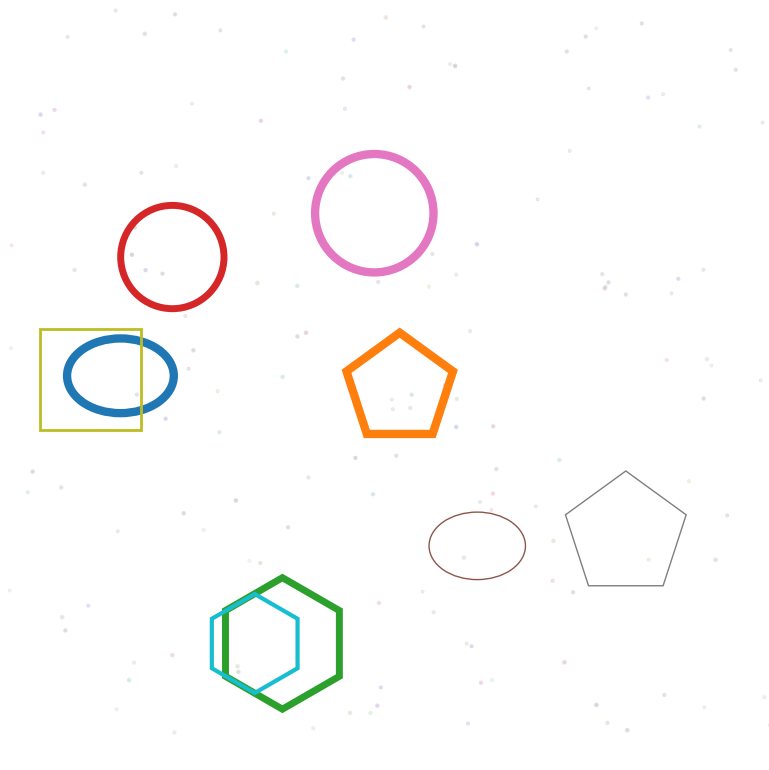[{"shape": "oval", "thickness": 3, "radius": 0.35, "center": [0.156, 0.512]}, {"shape": "pentagon", "thickness": 3, "radius": 0.36, "center": [0.519, 0.495]}, {"shape": "hexagon", "thickness": 2.5, "radius": 0.43, "center": [0.367, 0.164]}, {"shape": "circle", "thickness": 2.5, "radius": 0.34, "center": [0.224, 0.666]}, {"shape": "oval", "thickness": 0.5, "radius": 0.31, "center": [0.62, 0.291]}, {"shape": "circle", "thickness": 3, "radius": 0.38, "center": [0.486, 0.723]}, {"shape": "pentagon", "thickness": 0.5, "radius": 0.41, "center": [0.813, 0.306]}, {"shape": "square", "thickness": 1, "radius": 0.33, "center": [0.117, 0.508]}, {"shape": "hexagon", "thickness": 1.5, "radius": 0.32, "center": [0.331, 0.164]}]